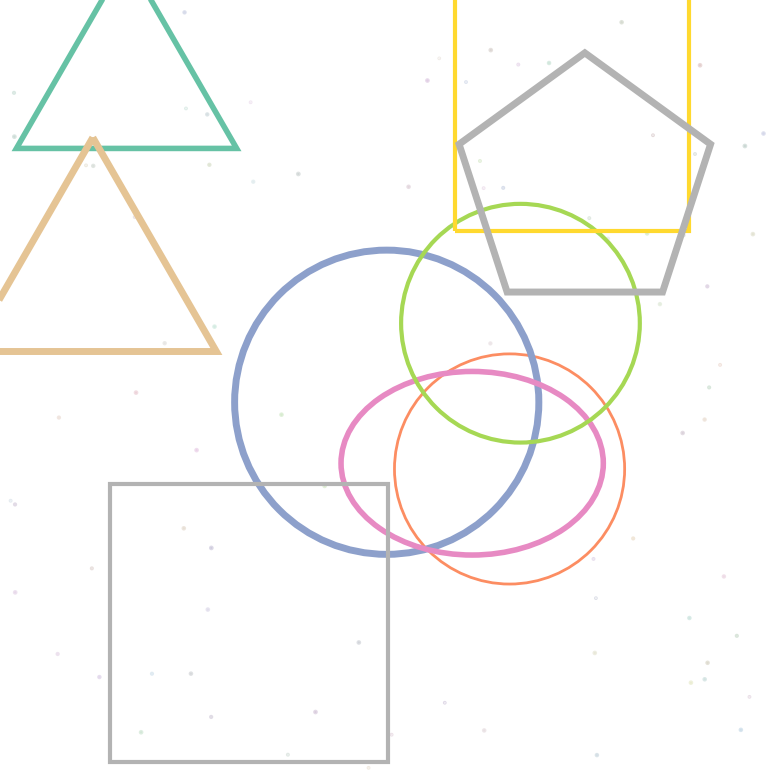[{"shape": "triangle", "thickness": 2, "radius": 0.83, "center": [0.164, 0.89]}, {"shape": "circle", "thickness": 1, "radius": 0.75, "center": [0.662, 0.391]}, {"shape": "circle", "thickness": 2.5, "radius": 0.99, "center": [0.502, 0.478]}, {"shape": "oval", "thickness": 2, "radius": 0.85, "center": [0.613, 0.398]}, {"shape": "circle", "thickness": 1.5, "radius": 0.78, "center": [0.676, 0.58]}, {"shape": "square", "thickness": 1.5, "radius": 0.76, "center": [0.742, 0.851]}, {"shape": "triangle", "thickness": 2.5, "radius": 0.93, "center": [0.121, 0.636]}, {"shape": "square", "thickness": 1.5, "radius": 0.9, "center": [0.324, 0.19]}, {"shape": "pentagon", "thickness": 2.5, "radius": 0.86, "center": [0.76, 0.76]}]